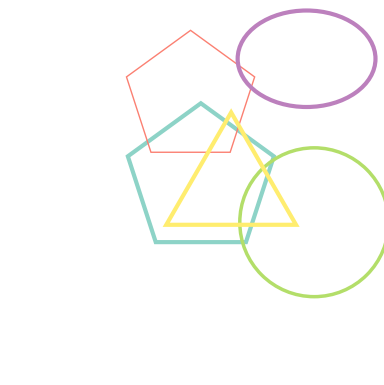[{"shape": "pentagon", "thickness": 3, "radius": 1.0, "center": [0.522, 0.532]}, {"shape": "pentagon", "thickness": 1, "radius": 0.88, "center": [0.495, 0.746]}, {"shape": "circle", "thickness": 2.5, "radius": 0.97, "center": [0.816, 0.423]}, {"shape": "oval", "thickness": 3, "radius": 0.9, "center": [0.796, 0.847]}, {"shape": "triangle", "thickness": 3, "radius": 0.97, "center": [0.6, 0.513]}]